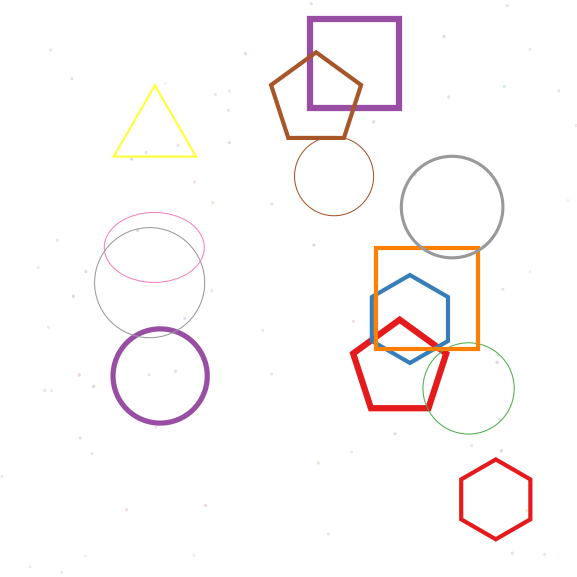[{"shape": "hexagon", "thickness": 2, "radius": 0.35, "center": [0.859, 0.134]}, {"shape": "pentagon", "thickness": 3, "radius": 0.42, "center": [0.692, 0.361]}, {"shape": "hexagon", "thickness": 2, "radius": 0.38, "center": [0.71, 0.447]}, {"shape": "circle", "thickness": 0.5, "radius": 0.4, "center": [0.811, 0.327]}, {"shape": "circle", "thickness": 2.5, "radius": 0.41, "center": [0.277, 0.348]}, {"shape": "square", "thickness": 3, "radius": 0.38, "center": [0.613, 0.889]}, {"shape": "square", "thickness": 2, "radius": 0.44, "center": [0.74, 0.482]}, {"shape": "triangle", "thickness": 1, "radius": 0.41, "center": [0.268, 0.769]}, {"shape": "pentagon", "thickness": 2, "radius": 0.41, "center": [0.547, 0.827]}, {"shape": "circle", "thickness": 0.5, "radius": 0.34, "center": [0.578, 0.694]}, {"shape": "oval", "thickness": 0.5, "radius": 0.43, "center": [0.267, 0.571]}, {"shape": "circle", "thickness": 1.5, "radius": 0.44, "center": [0.783, 0.641]}, {"shape": "circle", "thickness": 0.5, "radius": 0.48, "center": [0.259, 0.51]}]